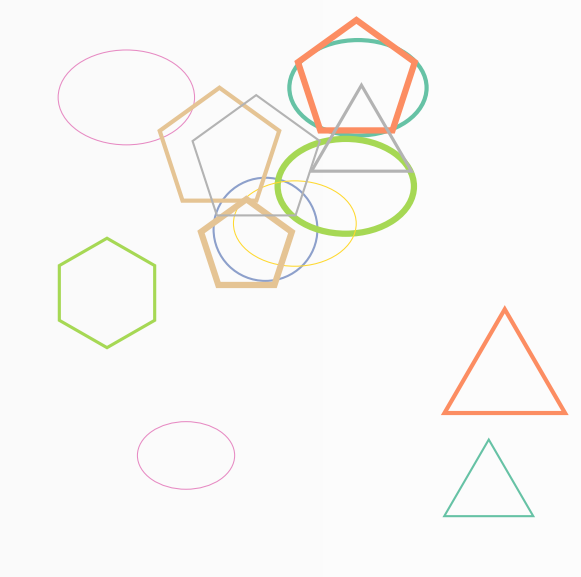[{"shape": "oval", "thickness": 2, "radius": 0.59, "center": [0.616, 0.847]}, {"shape": "triangle", "thickness": 1, "radius": 0.44, "center": [0.841, 0.15]}, {"shape": "triangle", "thickness": 2, "radius": 0.6, "center": [0.868, 0.344]}, {"shape": "pentagon", "thickness": 3, "radius": 0.53, "center": [0.613, 0.859]}, {"shape": "circle", "thickness": 1, "radius": 0.45, "center": [0.457, 0.602]}, {"shape": "oval", "thickness": 0.5, "radius": 0.42, "center": [0.32, 0.21]}, {"shape": "oval", "thickness": 0.5, "radius": 0.59, "center": [0.217, 0.83]}, {"shape": "hexagon", "thickness": 1.5, "radius": 0.47, "center": [0.184, 0.492]}, {"shape": "oval", "thickness": 3, "radius": 0.59, "center": [0.595, 0.677]}, {"shape": "oval", "thickness": 0.5, "radius": 0.53, "center": [0.507, 0.612]}, {"shape": "pentagon", "thickness": 2, "radius": 0.54, "center": [0.378, 0.739]}, {"shape": "pentagon", "thickness": 3, "radius": 0.41, "center": [0.424, 0.572]}, {"shape": "pentagon", "thickness": 1, "radius": 0.58, "center": [0.441, 0.719]}, {"shape": "triangle", "thickness": 1.5, "radius": 0.5, "center": [0.622, 0.752]}]